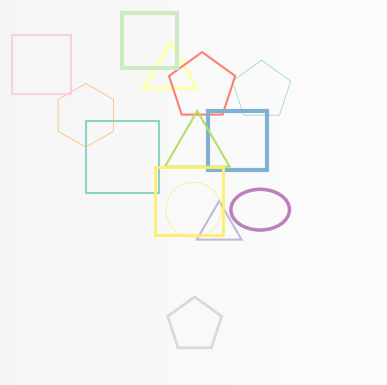[{"shape": "pentagon", "thickness": 0.5, "radius": 0.39, "center": [0.675, 0.765]}, {"shape": "square", "thickness": 1.5, "radius": 0.47, "center": [0.316, 0.592]}, {"shape": "triangle", "thickness": 2.5, "radius": 0.4, "center": [0.44, 0.81]}, {"shape": "triangle", "thickness": 1.5, "radius": 0.33, "center": [0.566, 0.411]}, {"shape": "pentagon", "thickness": 1.5, "radius": 0.45, "center": [0.522, 0.775]}, {"shape": "square", "thickness": 3, "radius": 0.38, "center": [0.614, 0.634]}, {"shape": "hexagon", "thickness": 0.5, "radius": 0.41, "center": [0.222, 0.7]}, {"shape": "triangle", "thickness": 1.5, "radius": 0.48, "center": [0.509, 0.615]}, {"shape": "square", "thickness": 1.5, "radius": 0.38, "center": [0.107, 0.832]}, {"shape": "pentagon", "thickness": 2, "radius": 0.37, "center": [0.502, 0.156]}, {"shape": "oval", "thickness": 2.5, "radius": 0.38, "center": [0.671, 0.455]}, {"shape": "square", "thickness": 3, "radius": 0.35, "center": [0.386, 0.895]}, {"shape": "square", "thickness": 2, "radius": 0.44, "center": [0.488, 0.478]}, {"shape": "circle", "thickness": 0.5, "radius": 0.36, "center": [0.499, 0.455]}]